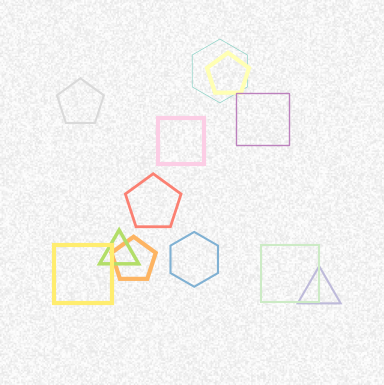[{"shape": "hexagon", "thickness": 0.5, "radius": 0.41, "center": [0.571, 0.816]}, {"shape": "pentagon", "thickness": 3, "radius": 0.29, "center": [0.592, 0.806]}, {"shape": "triangle", "thickness": 1.5, "radius": 0.32, "center": [0.829, 0.244]}, {"shape": "pentagon", "thickness": 2, "radius": 0.38, "center": [0.398, 0.473]}, {"shape": "hexagon", "thickness": 1.5, "radius": 0.36, "center": [0.504, 0.326]}, {"shape": "pentagon", "thickness": 3, "radius": 0.3, "center": [0.347, 0.325]}, {"shape": "triangle", "thickness": 2.5, "radius": 0.29, "center": [0.309, 0.344]}, {"shape": "square", "thickness": 3, "radius": 0.3, "center": [0.47, 0.633]}, {"shape": "pentagon", "thickness": 1.5, "radius": 0.32, "center": [0.209, 0.732]}, {"shape": "square", "thickness": 1, "radius": 0.34, "center": [0.682, 0.691]}, {"shape": "square", "thickness": 1.5, "radius": 0.37, "center": [0.754, 0.29]}, {"shape": "square", "thickness": 3, "radius": 0.38, "center": [0.216, 0.288]}]